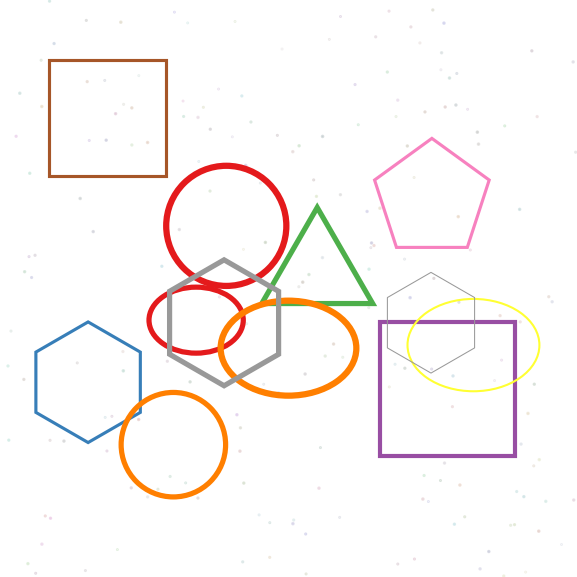[{"shape": "oval", "thickness": 2.5, "radius": 0.41, "center": [0.34, 0.445]}, {"shape": "circle", "thickness": 3, "radius": 0.52, "center": [0.392, 0.608]}, {"shape": "hexagon", "thickness": 1.5, "radius": 0.52, "center": [0.153, 0.337]}, {"shape": "triangle", "thickness": 2.5, "radius": 0.55, "center": [0.549, 0.529]}, {"shape": "square", "thickness": 2, "radius": 0.58, "center": [0.775, 0.325]}, {"shape": "oval", "thickness": 3, "radius": 0.59, "center": [0.5, 0.396]}, {"shape": "circle", "thickness": 2.5, "radius": 0.45, "center": [0.3, 0.229]}, {"shape": "oval", "thickness": 1, "radius": 0.57, "center": [0.82, 0.402]}, {"shape": "square", "thickness": 1.5, "radius": 0.5, "center": [0.186, 0.795]}, {"shape": "pentagon", "thickness": 1.5, "radius": 0.52, "center": [0.748, 0.655]}, {"shape": "hexagon", "thickness": 2.5, "radius": 0.54, "center": [0.388, 0.44]}, {"shape": "hexagon", "thickness": 0.5, "radius": 0.44, "center": [0.746, 0.44]}]